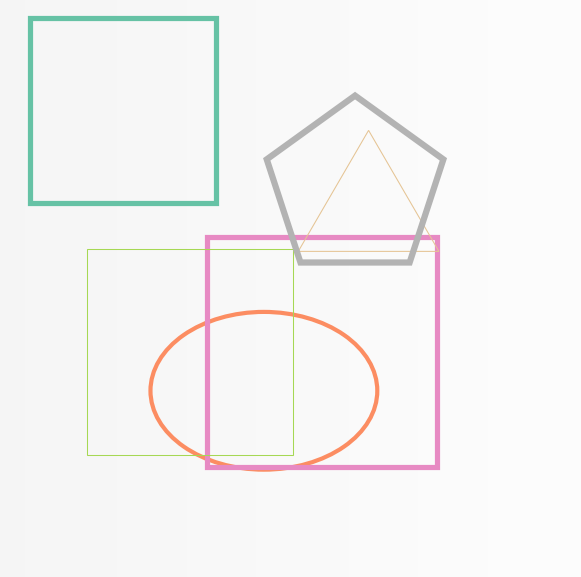[{"shape": "square", "thickness": 2.5, "radius": 0.8, "center": [0.212, 0.807]}, {"shape": "oval", "thickness": 2, "radius": 0.98, "center": [0.454, 0.322]}, {"shape": "square", "thickness": 2.5, "radius": 0.99, "center": [0.554, 0.39]}, {"shape": "square", "thickness": 0.5, "radius": 0.89, "center": [0.327, 0.39]}, {"shape": "triangle", "thickness": 0.5, "radius": 0.7, "center": [0.634, 0.634]}, {"shape": "pentagon", "thickness": 3, "radius": 0.8, "center": [0.611, 0.674]}]